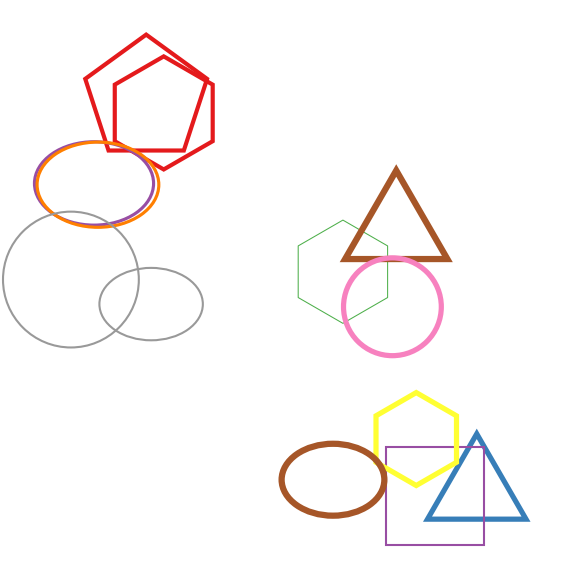[{"shape": "pentagon", "thickness": 2, "radius": 0.55, "center": [0.253, 0.828]}, {"shape": "hexagon", "thickness": 2, "radius": 0.49, "center": [0.284, 0.804]}, {"shape": "triangle", "thickness": 2.5, "radius": 0.49, "center": [0.826, 0.149]}, {"shape": "hexagon", "thickness": 0.5, "radius": 0.45, "center": [0.594, 0.529]}, {"shape": "oval", "thickness": 1.5, "radius": 0.52, "center": [0.163, 0.682]}, {"shape": "square", "thickness": 1, "radius": 0.42, "center": [0.753, 0.14]}, {"shape": "oval", "thickness": 1.5, "radius": 0.53, "center": [0.17, 0.679]}, {"shape": "hexagon", "thickness": 2.5, "radius": 0.4, "center": [0.721, 0.239]}, {"shape": "triangle", "thickness": 3, "radius": 0.51, "center": [0.686, 0.602]}, {"shape": "oval", "thickness": 3, "radius": 0.44, "center": [0.577, 0.168]}, {"shape": "circle", "thickness": 2.5, "radius": 0.42, "center": [0.68, 0.468]}, {"shape": "oval", "thickness": 1, "radius": 0.45, "center": [0.262, 0.473]}, {"shape": "circle", "thickness": 1, "radius": 0.59, "center": [0.123, 0.515]}]